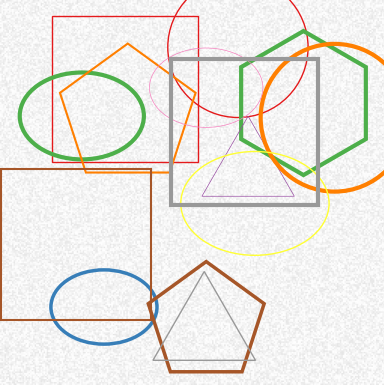[{"shape": "square", "thickness": 1, "radius": 0.95, "center": [0.326, 0.768]}, {"shape": "circle", "thickness": 1, "radius": 0.91, "center": [0.618, 0.877]}, {"shape": "oval", "thickness": 2.5, "radius": 0.69, "center": [0.27, 0.203]}, {"shape": "oval", "thickness": 3, "radius": 0.81, "center": [0.213, 0.699]}, {"shape": "hexagon", "thickness": 3, "radius": 0.94, "center": [0.788, 0.732]}, {"shape": "triangle", "thickness": 0.5, "radius": 0.69, "center": [0.644, 0.56]}, {"shape": "pentagon", "thickness": 1.5, "radius": 0.93, "center": [0.332, 0.702]}, {"shape": "circle", "thickness": 3, "radius": 0.96, "center": [0.869, 0.694]}, {"shape": "oval", "thickness": 1, "radius": 0.96, "center": [0.662, 0.472]}, {"shape": "pentagon", "thickness": 2.5, "radius": 0.79, "center": [0.536, 0.162]}, {"shape": "square", "thickness": 1.5, "radius": 0.97, "center": [0.198, 0.365]}, {"shape": "oval", "thickness": 0.5, "radius": 0.74, "center": [0.535, 0.772]}, {"shape": "triangle", "thickness": 1, "radius": 0.77, "center": [0.53, 0.141]}, {"shape": "square", "thickness": 3, "radius": 0.95, "center": [0.634, 0.657]}]